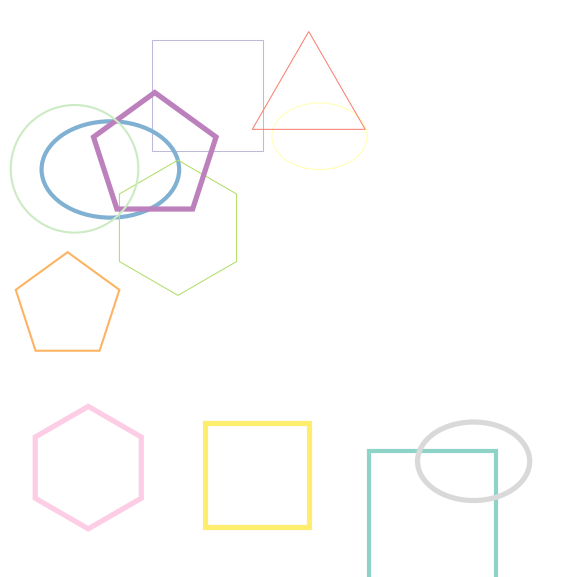[{"shape": "square", "thickness": 2, "radius": 0.55, "center": [0.748, 0.108]}, {"shape": "oval", "thickness": 0.5, "radius": 0.41, "center": [0.553, 0.763]}, {"shape": "square", "thickness": 0.5, "radius": 0.48, "center": [0.36, 0.833]}, {"shape": "triangle", "thickness": 0.5, "radius": 0.56, "center": [0.535, 0.832]}, {"shape": "oval", "thickness": 2, "radius": 0.6, "center": [0.191, 0.706]}, {"shape": "pentagon", "thickness": 1, "radius": 0.47, "center": [0.117, 0.468]}, {"shape": "hexagon", "thickness": 0.5, "radius": 0.59, "center": [0.308, 0.605]}, {"shape": "hexagon", "thickness": 2.5, "radius": 0.53, "center": [0.153, 0.189]}, {"shape": "oval", "thickness": 2.5, "radius": 0.49, "center": [0.82, 0.2]}, {"shape": "pentagon", "thickness": 2.5, "radius": 0.56, "center": [0.268, 0.727]}, {"shape": "circle", "thickness": 1, "radius": 0.55, "center": [0.129, 0.707]}, {"shape": "square", "thickness": 2.5, "radius": 0.45, "center": [0.444, 0.177]}]